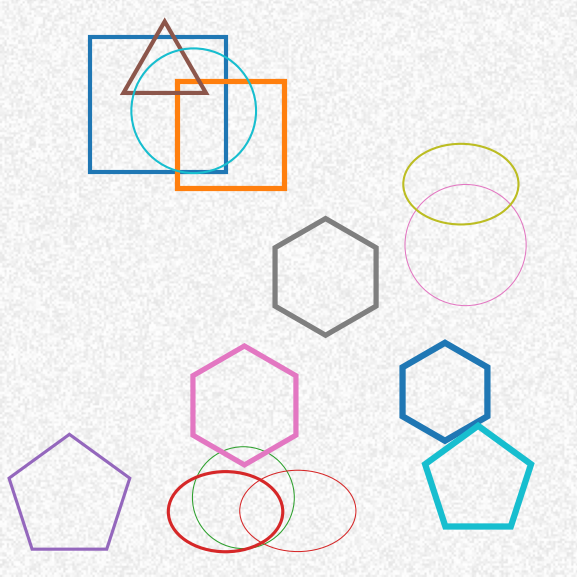[{"shape": "hexagon", "thickness": 3, "radius": 0.42, "center": [0.771, 0.321]}, {"shape": "square", "thickness": 2, "radius": 0.59, "center": [0.273, 0.818]}, {"shape": "square", "thickness": 2.5, "radius": 0.46, "center": [0.399, 0.767]}, {"shape": "circle", "thickness": 0.5, "radius": 0.44, "center": [0.421, 0.137]}, {"shape": "oval", "thickness": 0.5, "radius": 0.5, "center": [0.516, 0.114]}, {"shape": "oval", "thickness": 1.5, "radius": 0.5, "center": [0.391, 0.113]}, {"shape": "pentagon", "thickness": 1.5, "radius": 0.55, "center": [0.12, 0.137]}, {"shape": "triangle", "thickness": 2, "radius": 0.41, "center": [0.285, 0.879]}, {"shape": "circle", "thickness": 0.5, "radius": 0.52, "center": [0.806, 0.575]}, {"shape": "hexagon", "thickness": 2.5, "radius": 0.51, "center": [0.423, 0.297]}, {"shape": "hexagon", "thickness": 2.5, "radius": 0.51, "center": [0.564, 0.52]}, {"shape": "oval", "thickness": 1, "radius": 0.5, "center": [0.798, 0.68]}, {"shape": "circle", "thickness": 1, "radius": 0.54, "center": [0.335, 0.807]}, {"shape": "pentagon", "thickness": 3, "radius": 0.48, "center": [0.828, 0.165]}]